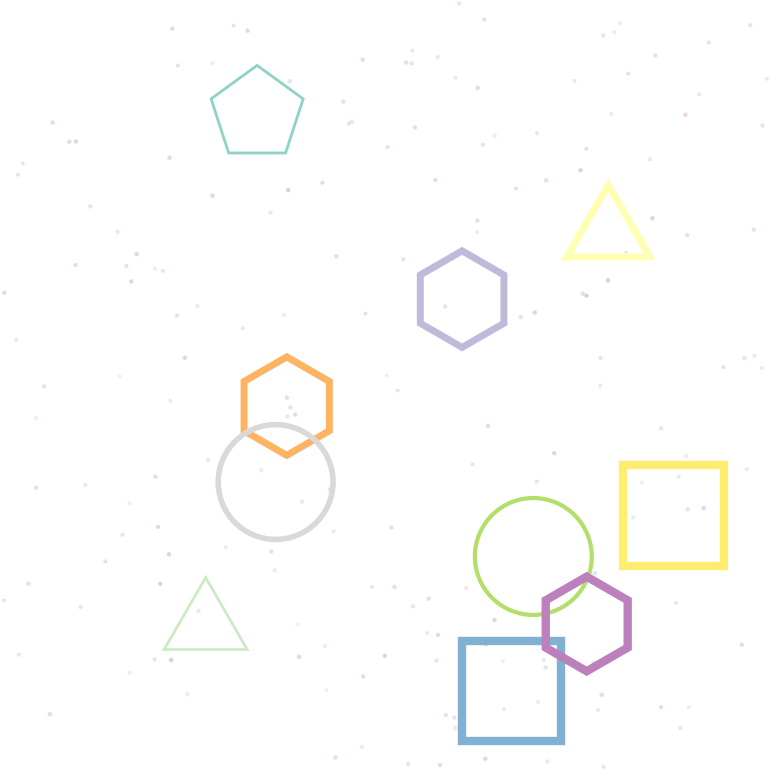[{"shape": "pentagon", "thickness": 1, "radius": 0.31, "center": [0.334, 0.852]}, {"shape": "triangle", "thickness": 2.5, "radius": 0.31, "center": [0.79, 0.697]}, {"shape": "hexagon", "thickness": 2.5, "radius": 0.31, "center": [0.6, 0.612]}, {"shape": "square", "thickness": 3, "radius": 0.32, "center": [0.664, 0.103]}, {"shape": "hexagon", "thickness": 2.5, "radius": 0.32, "center": [0.372, 0.473]}, {"shape": "circle", "thickness": 1.5, "radius": 0.38, "center": [0.693, 0.277]}, {"shape": "circle", "thickness": 2, "radius": 0.37, "center": [0.358, 0.374]}, {"shape": "hexagon", "thickness": 3, "radius": 0.31, "center": [0.762, 0.19]}, {"shape": "triangle", "thickness": 1, "radius": 0.31, "center": [0.267, 0.188]}, {"shape": "square", "thickness": 3, "radius": 0.33, "center": [0.875, 0.331]}]